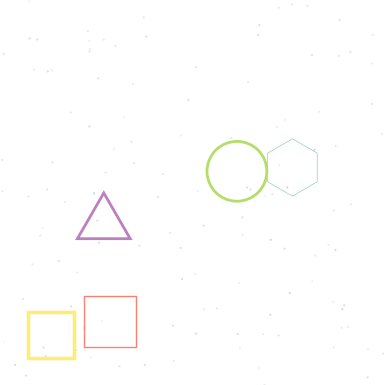[{"shape": "hexagon", "thickness": 0.5, "radius": 0.37, "center": [0.76, 0.565]}, {"shape": "square", "thickness": 1, "radius": 0.34, "center": [0.286, 0.165]}, {"shape": "circle", "thickness": 2, "radius": 0.39, "center": [0.615, 0.555]}, {"shape": "triangle", "thickness": 2, "radius": 0.4, "center": [0.27, 0.42]}, {"shape": "square", "thickness": 2.5, "radius": 0.3, "center": [0.132, 0.13]}]